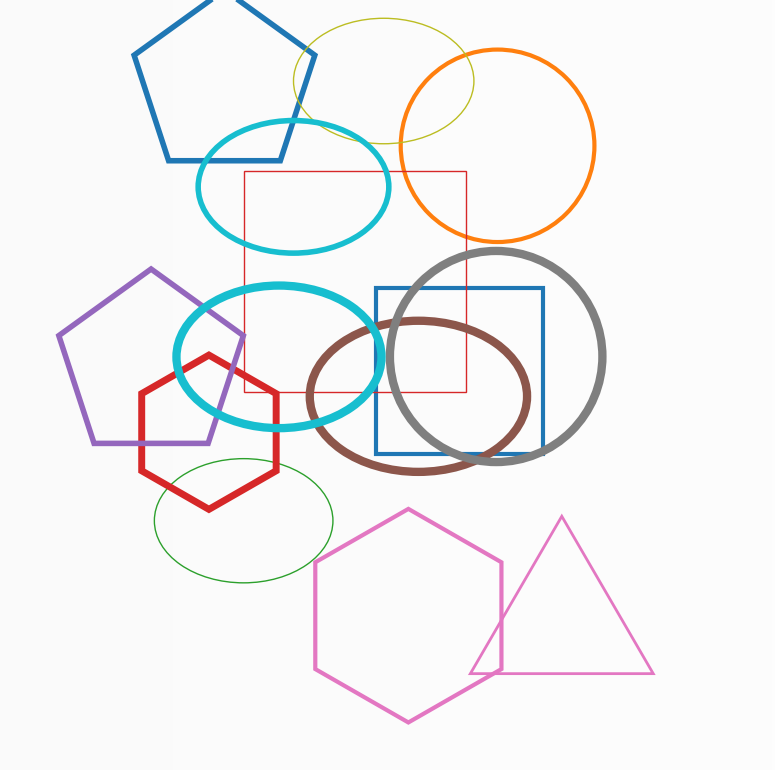[{"shape": "square", "thickness": 1.5, "radius": 0.54, "center": [0.593, 0.519]}, {"shape": "pentagon", "thickness": 2, "radius": 0.61, "center": [0.29, 0.89]}, {"shape": "circle", "thickness": 1.5, "radius": 0.62, "center": [0.642, 0.811]}, {"shape": "oval", "thickness": 0.5, "radius": 0.58, "center": [0.314, 0.324]}, {"shape": "hexagon", "thickness": 2.5, "radius": 0.5, "center": [0.27, 0.439]}, {"shape": "square", "thickness": 0.5, "radius": 0.72, "center": [0.458, 0.635]}, {"shape": "pentagon", "thickness": 2, "radius": 0.63, "center": [0.195, 0.525]}, {"shape": "oval", "thickness": 3, "radius": 0.7, "center": [0.54, 0.485]}, {"shape": "hexagon", "thickness": 1.5, "radius": 0.69, "center": [0.527, 0.2]}, {"shape": "triangle", "thickness": 1, "radius": 0.68, "center": [0.725, 0.193]}, {"shape": "circle", "thickness": 3, "radius": 0.69, "center": [0.64, 0.537]}, {"shape": "oval", "thickness": 0.5, "radius": 0.58, "center": [0.495, 0.895]}, {"shape": "oval", "thickness": 2, "radius": 0.61, "center": [0.379, 0.757]}, {"shape": "oval", "thickness": 3, "radius": 0.66, "center": [0.36, 0.537]}]